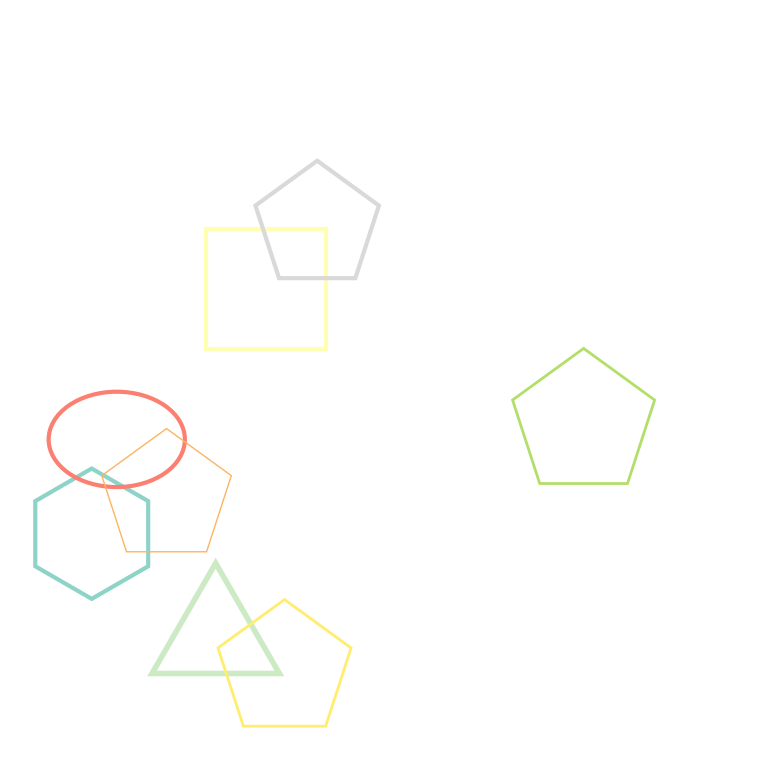[{"shape": "hexagon", "thickness": 1.5, "radius": 0.42, "center": [0.119, 0.307]}, {"shape": "square", "thickness": 1.5, "radius": 0.39, "center": [0.345, 0.624]}, {"shape": "oval", "thickness": 1.5, "radius": 0.44, "center": [0.152, 0.429]}, {"shape": "pentagon", "thickness": 0.5, "radius": 0.44, "center": [0.216, 0.355]}, {"shape": "pentagon", "thickness": 1, "radius": 0.48, "center": [0.758, 0.451]}, {"shape": "pentagon", "thickness": 1.5, "radius": 0.42, "center": [0.412, 0.707]}, {"shape": "triangle", "thickness": 2, "radius": 0.48, "center": [0.28, 0.173]}, {"shape": "pentagon", "thickness": 1, "radius": 0.45, "center": [0.37, 0.13]}]